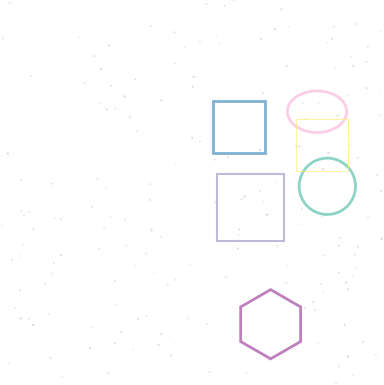[{"shape": "circle", "thickness": 2, "radius": 0.37, "center": [0.85, 0.516]}, {"shape": "square", "thickness": 1.5, "radius": 0.43, "center": [0.651, 0.461]}, {"shape": "square", "thickness": 2, "radius": 0.34, "center": [0.621, 0.671]}, {"shape": "oval", "thickness": 2, "radius": 0.39, "center": [0.823, 0.71]}, {"shape": "hexagon", "thickness": 2, "radius": 0.45, "center": [0.703, 0.158]}, {"shape": "square", "thickness": 0.5, "radius": 0.34, "center": [0.836, 0.624]}]